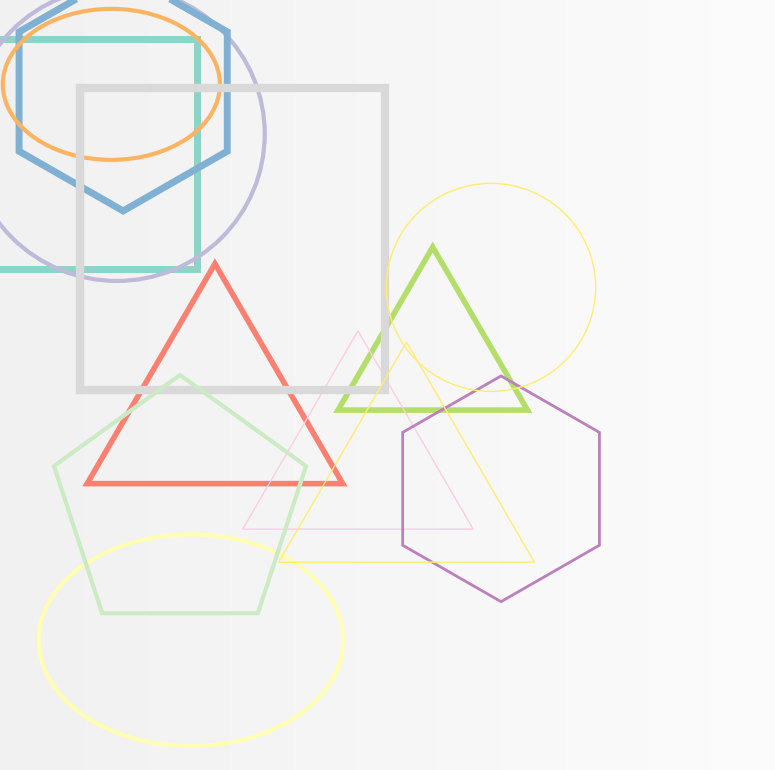[{"shape": "square", "thickness": 2.5, "radius": 0.75, "center": [0.104, 0.8]}, {"shape": "oval", "thickness": 1.5, "radius": 0.98, "center": [0.246, 0.168]}, {"shape": "circle", "thickness": 1.5, "radius": 0.95, "center": [0.151, 0.826]}, {"shape": "triangle", "thickness": 2, "radius": 0.95, "center": [0.277, 0.467]}, {"shape": "hexagon", "thickness": 2.5, "radius": 0.78, "center": [0.159, 0.881]}, {"shape": "oval", "thickness": 1.5, "radius": 0.7, "center": [0.144, 0.89]}, {"shape": "triangle", "thickness": 2, "radius": 0.71, "center": [0.558, 0.538]}, {"shape": "triangle", "thickness": 0.5, "radius": 0.86, "center": [0.462, 0.399]}, {"shape": "square", "thickness": 3, "radius": 0.98, "center": [0.3, 0.69]}, {"shape": "hexagon", "thickness": 1, "radius": 0.73, "center": [0.647, 0.365]}, {"shape": "pentagon", "thickness": 1.5, "radius": 0.85, "center": [0.232, 0.342]}, {"shape": "triangle", "thickness": 0.5, "radius": 0.95, "center": [0.525, 0.365]}, {"shape": "circle", "thickness": 0.5, "radius": 0.68, "center": [0.634, 0.627]}]